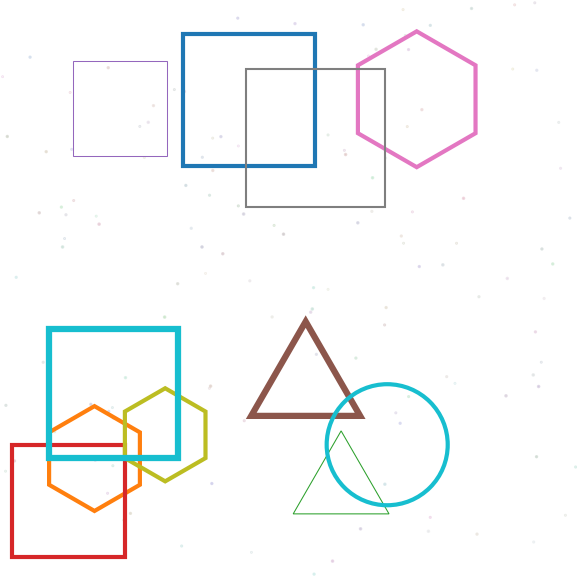[{"shape": "square", "thickness": 2, "radius": 0.57, "center": [0.431, 0.826]}, {"shape": "hexagon", "thickness": 2, "radius": 0.45, "center": [0.164, 0.205]}, {"shape": "triangle", "thickness": 0.5, "radius": 0.48, "center": [0.591, 0.157]}, {"shape": "square", "thickness": 2, "radius": 0.49, "center": [0.118, 0.131]}, {"shape": "square", "thickness": 0.5, "radius": 0.41, "center": [0.208, 0.811]}, {"shape": "triangle", "thickness": 3, "radius": 0.54, "center": [0.529, 0.333]}, {"shape": "hexagon", "thickness": 2, "radius": 0.59, "center": [0.722, 0.827]}, {"shape": "square", "thickness": 1, "radius": 0.6, "center": [0.546, 0.761]}, {"shape": "hexagon", "thickness": 2, "radius": 0.4, "center": [0.286, 0.246]}, {"shape": "square", "thickness": 3, "radius": 0.56, "center": [0.196, 0.318]}, {"shape": "circle", "thickness": 2, "radius": 0.52, "center": [0.67, 0.229]}]